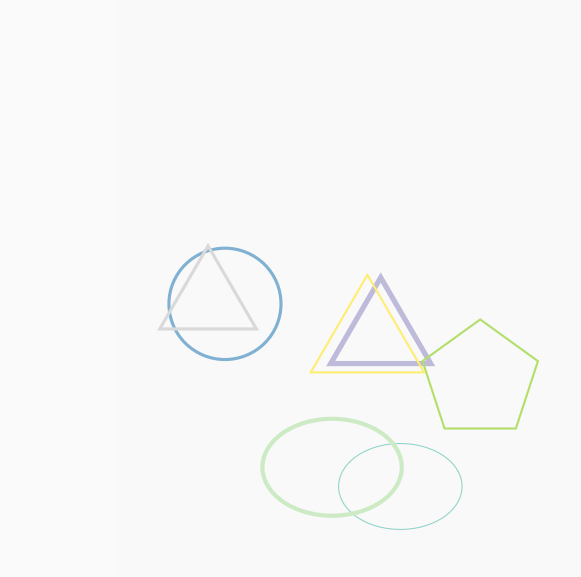[{"shape": "oval", "thickness": 0.5, "radius": 0.53, "center": [0.689, 0.157]}, {"shape": "triangle", "thickness": 2.5, "radius": 0.5, "center": [0.655, 0.419]}, {"shape": "circle", "thickness": 1.5, "radius": 0.48, "center": [0.387, 0.473]}, {"shape": "pentagon", "thickness": 1, "radius": 0.52, "center": [0.826, 0.342]}, {"shape": "triangle", "thickness": 1.5, "radius": 0.48, "center": [0.358, 0.477]}, {"shape": "oval", "thickness": 2, "radius": 0.6, "center": [0.571, 0.19]}, {"shape": "triangle", "thickness": 1, "radius": 0.56, "center": [0.632, 0.411]}]